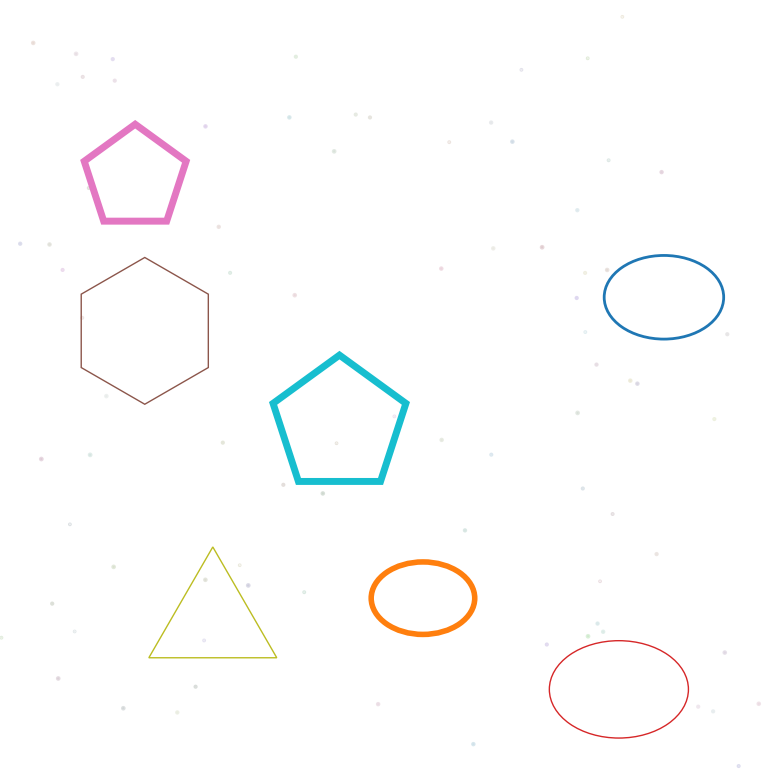[{"shape": "oval", "thickness": 1, "radius": 0.39, "center": [0.862, 0.614]}, {"shape": "oval", "thickness": 2, "radius": 0.34, "center": [0.549, 0.223]}, {"shape": "oval", "thickness": 0.5, "radius": 0.45, "center": [0.804, 0.105]}, {"shape": "hexagon", "thickness": 0.5, "radius": 0.48, "center": [0.188, 0.57]}, {"shape": "pentagon", "thickness": 2.5, "radius": 0.35, "center": [0.176, 0.769]}, {"shape": "triangle", "thickness": 0.5, "radius": 0.48, "center": [0.276, 0.194]}, {"shape": "pentagon", "thickness": 2.5, "radius": 0.45, "center": [0.441, 0.448]}]